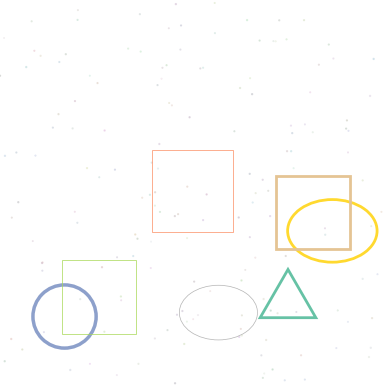[{"shape": "triangle", "thickness": 2, "radius": 0.42, "center": [0.748, 0.217]}, {"shape": "square", "thickness": 0.5, "radius": 0.53, "center": [0.501, 0.504]}, {"shape": "circle", "thickness": 2.5, "radius": 0.41, "center": [0.168, 0.178]}, {"shape": "square", "thickness": 0.5, "radius": 0.48, "center": [0.257, 0.228]}, {"shape": "oval", "thickness": 2, "radius": 0.58, "center": [0.863, 0.4]}, {"shape": "square", "thickness": 2, "radius": 0.48, "center": [0.813, 0.448]}, {"shape": "oval", "thickness": 0.5, "radius": 0.51, "center": [0.567, 0.188]}]